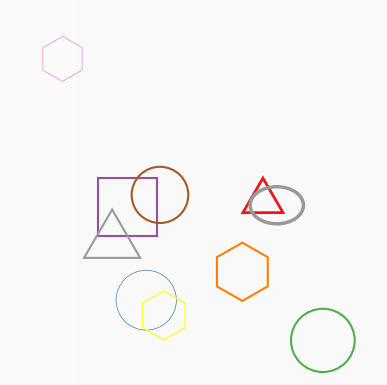[{"shape": "triangle", "thickness": 2, "radius": 0.3, "center": [0.679, 0.478]}, {"shape": "circle", "thickness": 0.5, "radius": 0.39, "center": [0.377, 0.22]}, {"shape": "circle", "thickness": 1.5, "radius": 0.41, "center": [0.833, 0.116]}, {"shape": "square", "thickness": 1.5, "radius": 0.38, "center": [0.329, 0.463]}, {"shape": "hexagon", "thickness": 1.5, "radius": 0.38, "center": [0.625, 0.294]}, {"shape": "hexagon", "thickness": 1, "radius": 0.32, "center": [0.423, 0.181]}, {"shape": "circle", "thickness": 1.5, "radius": 0.37, "center": [0.413, 0.494]}, {"shape": "hexagon", "thickness": 0.5, "radius": 0.29, "center": [0.161, 0.847]}, {"shape": "oval", "thickness": 2.5, "radius": 0.34, "center": [0.714, 0.467]}, {"shape": "triangle", "thickness": 1.5, "radius": 0.42, "center": [0.289, 0.372]}]